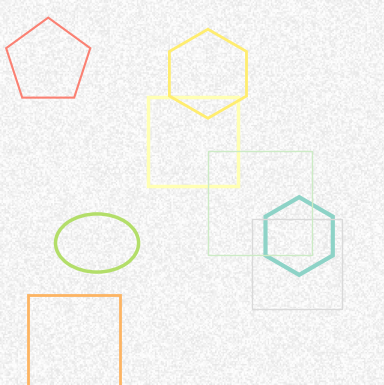[{"shape": "hexagon", "thickness": 3, "radius": 0.5, "center": [0.777, 0.387]}, {"shape": "square", "thickness": 2.5, "radius": 0.58, "center": [0.501, 0.633]}, {"shape": "pentagon", "thickness": 1.5, "radius": 0.57, "center": [0.125, 0.839]}, {"shape": "square", "thickness": 2, "radius": 0.6, "center": [0.192, 0.115]}, {"shape": "oval", "thickness": 2.5, "radius": 0.54, "center": [0.252, 0.369]}, {"shape": "square", "thickness": 1, "radius": 0.59, "center": [0.771, 0.314]}, {"shape": "square", "thickness": 1, "radius": 0.68, "center": [0.675, 0.474]}, {"shape": "hexagon", "thickness": 2, "radius": 0.58, "center": [0.54, 0.808]}]